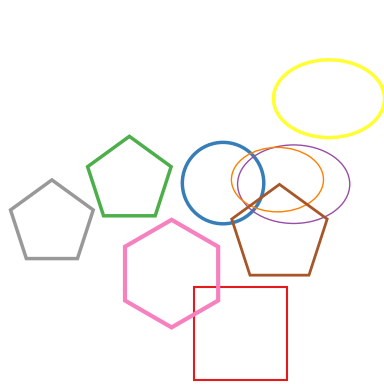[{"shape": "square", "thickness": 1.5, "radius": 0.6, "center": [0.625, 0.135]}, {"shape": "circle", "thickness": 2.5, "radius": 0.53, "center": [0.579, 0.524]}, {"shape": "pentagon", "thickness": 2.5, "radius": 0.57, "center": [0.336, 0.532]}, {"shape": "oval", "thickness": 1, "radius": 0.73, "center": [0.763, 0.522]}, {"shape": "oval", "thickness": 1, "radius": 0.6, "center": [0.721, 0.533]}, {"shape": "oval", "thickness": 2.5, "radius": 0.72, "center": [0.854, 0.744]}, {"shape": "pentagon", "thickness": 2, "radius": 0.65, "center": [0.726, 0.391]}, {"shape": "hexagon", "thickness": 3, "radius": 0.7, "center": [0.446, 0.289]}, {"shape": "pentagon", "thickness": 2.5, "radius": 0.56, "center": [0.135, 0.42]}]